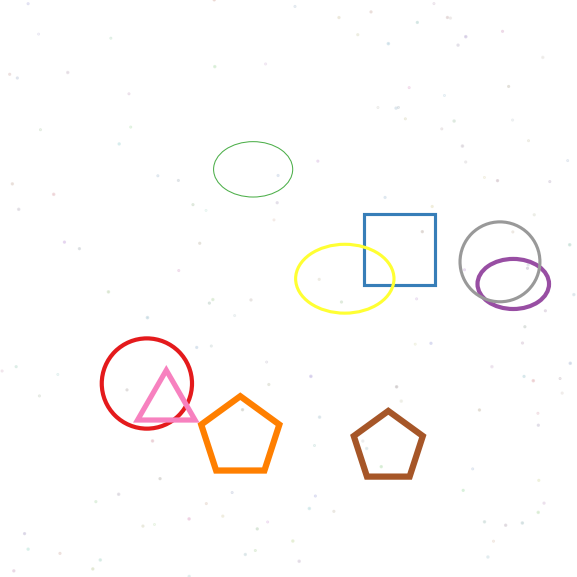[{"shape": "circle", "thickness": 2, "radius": 0.39, "center": [0.254, 0.335]}, {"shape": "square", "thickness": 1.5, "radius": 0.31, "center": [0.692, 0.567]}, {"shape": "oval", "thickness": 0.5, "radius": 0.34, "center": [0.438, 0.706]}, {"shape": "oval", "thickness": 2, "radius": 0.31, "center": [0.889, 0.507]}, {"shape": "pentagon", "thickness": 3, "radius": 0.36, "center": [0.416, 0.242]}, {"shape": "oval", "thickness": 1.5, "radius": 0.43, "center": [0.597, 0.516]}, {"shape": "pentagon", "thickness": 3, "radius": 0.31, "center": [0.672, 0.225]}, {"shape": "triangle", "thickness": 2.5, "radius": 0.29, "center": [0.288, 0.301]}, {"shape": "circle", "thickness": 1.5, "radius": 0.35, "center": [0.866, 0.546]}]